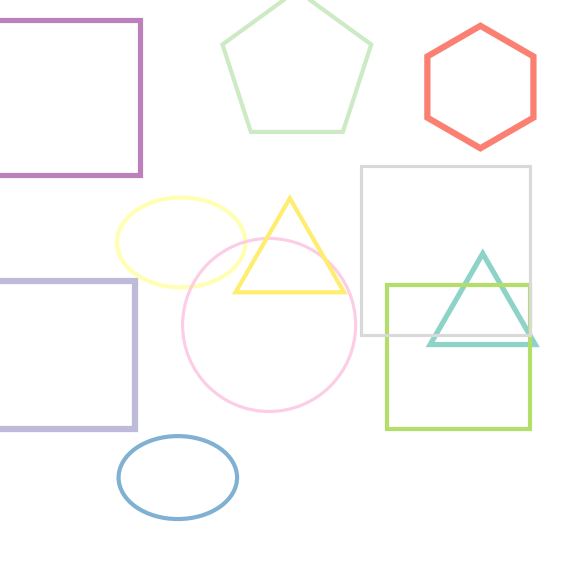[{"shape": "triangle", "thickness": 2.5, "radius": 0.53, "center": [0.836, 0.455]}, {"shape": "oval", "thickness": 2, "radius": 0.56, "center": [0.314, 0.579]}, {"shape": "square", "thickness": 3, "radius": 0.64, "center": [0.105, 0.384]}, {"shape": "hexagon", "thickness": 3, "radius": 0.53, "center": [0.832, 0.848]}, {"shape": "oval", "thickness": 2, "radius": 0.51, "center": [0.308, 0.172]}, {"shape": "square", "thickness": 2, "radius": 0.62, "center": [0.794, 0.381]}, {"shape": "circle", "thickness": 1.5, "radius": 0.75, "center": [0.466, 0.436]}, {"shape": "square", "thickness": 1.5, "radius": 0.73, "center": [0.771, 0.565]}, {"shape": "square", "thickness": 2.5, "radius": 0.67, "center": [0.108, 0.831]}, {"shape": "pentagon", "thickness": 2, "radius": 0.68, "center": [0.514, 0.88]}, {"shape": "triangle", "thickness": 2, "radius": 0.54, "center": [0.502, 0.547]}]